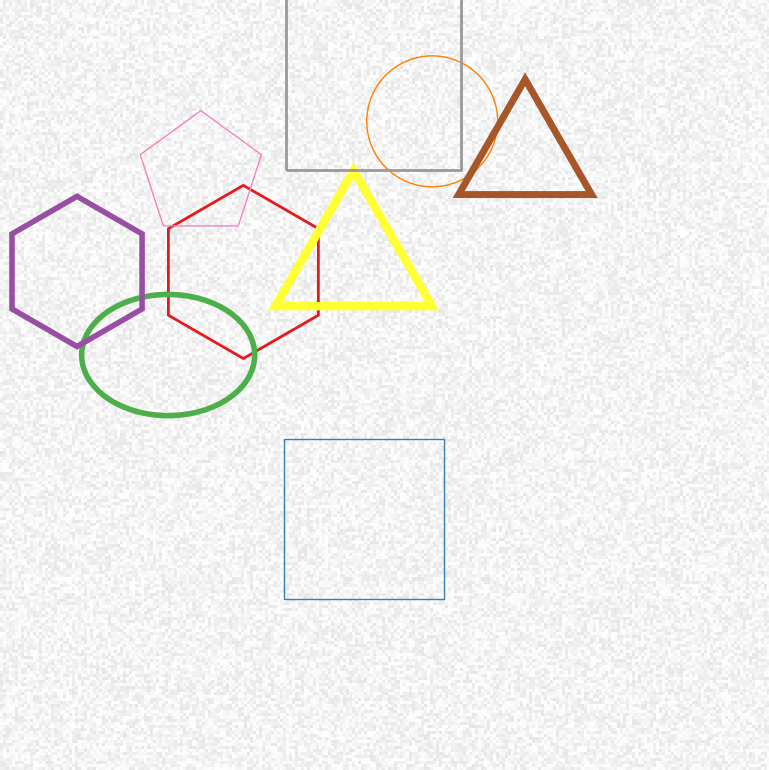[{"shape": "hexagon", "thickness": 1, "radius": 0.56, "center": [0.316, 0.647]}, {"shape": "square", "thickness": 0.5, "radius": 0.52, "center": [0.473, 0.326]}, {"shape": "oval", "thickness": 2, "radius": 0.56, "center": [0.218, 0.539]}, {"shape": "hexagon", "thickness": 2, "radius": 0.49, "center": [0.1, 0.647]}, {"shape": "circle", "thickness": 0.5, "radius": 0.43, "center": [0.561, 0.842]}, {"shape": "triangle", "thickness": 3, "radius": 0.59, "center": [0.459, 0.661]}, {"shape": "triangle", "thickness": 2.5, "radius": 0.5, "center": [0.682, 0.797]}, {"shape": "pentagon", "thickness": 0.5, "radius": 0.41, "center": [0.261, 0.774]}, {"shape": "square", "thickness": 1, "radius": 0.57, "center": [0.484, 0.893]}]